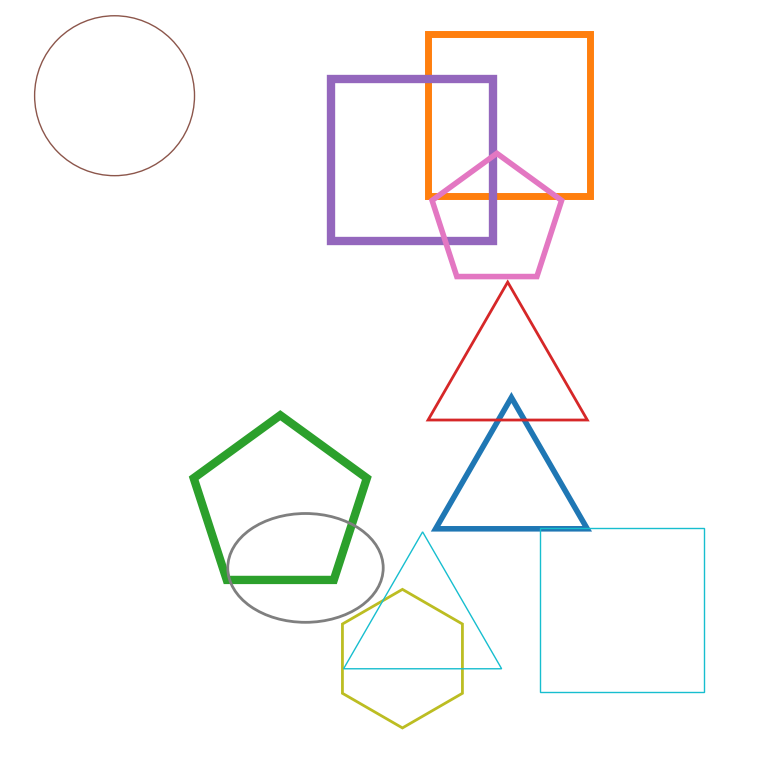[{"shape": "triangle", "thickness": 2, "radius": 0.57, "center": [0.664, 0.37]}, {"shape": "square", "thickness": 2.5, "radius": 0.53, "center": [0.661, 0.851]}, {"shape": "pentagon", "thickness": 3, "radius": 0.59, "center": [0.364, 0.342]}, {"shape": "triangle", "thickness": 1, "radius": 0.6, "center": [0.659, 0.514]}, {"shape": "square", "thickness": 3, "radius": 0.53, "center": [0.535, 0.793]}, {"shape": "circle", "thickness": 0.5, "radius": 0.52, "center": [0.149, 0.876]}, {"shape": "pentagon", "thickness": 2, "radius": 0.44, "center": [0.645, 0.712]}, {"shape": "oval", "thickness": 1, "radius": 0.5, "center": [0.397, 0.262]}, {"shape": "hexagon", "thickness": 1, "radius": 0.45, "center": [0.523, 0.145]}, {"shape": "triangle", "thickness": 0.5, "radius": 0.59, "center": [0.549, 0.191]}, {"shape": "square", "thickness": 0.5, "radius": 0.53, "center": [0.808, 0.207]}]